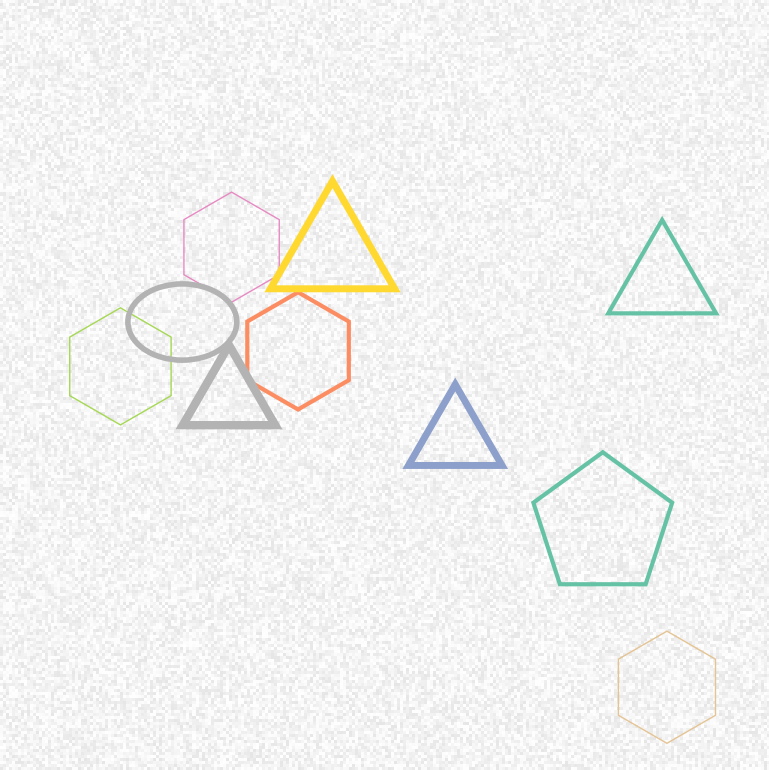[{"shape": "triangle", "thickness": 1.5, "radius": 0.4, "center": [0.86, 0.633]}, {"shape": "pentagon", "thickness": 1.5, "radius": 0.47, "center": [0.783, 0.318]}, {"shape": "hexagon", "thickness": 1.5, "radius": 0.38, "center": [0.387, 0.544]}, {"shape": "triangle", "thickness": 2.5, "radius": 0.35, "center": [0.591, 0.431]}, {"shape": "hexagon", "thickness": 0.5, "radius": 0.36, "center": [0.301, 0.679]}, {"shape": "hexagon", "thickness": 0.5, "radius": 0.38, "center": [0.156, 0.524]}, {"shape": "triangle", "thickness": 2.5, "radius": 0.47, "center": [0.432, 0.672]}, {"shape": "hexagon", "thickness": 0.5, "radius": 0.36, "center": [0.866, 0.108]}, {"shape": "oval", "thickness": 2, "radius": 0.35, "center": [0.237, 0.582]}, {"shape": "triangle", "thickness": 3, "radius": 0.35, "center": [0.297, 0.482]}]